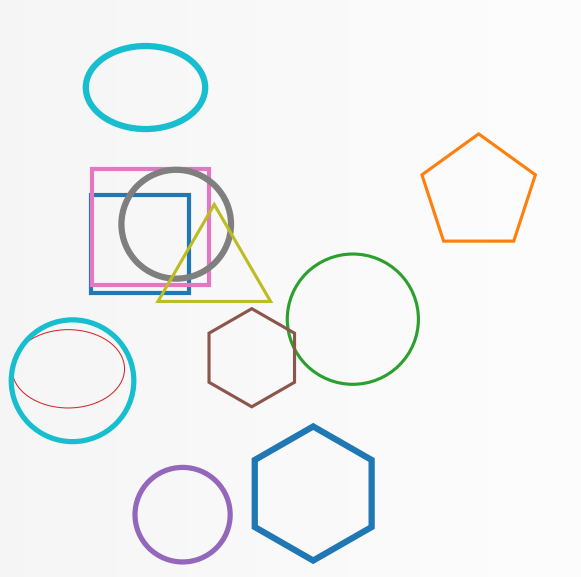[{"shape": "square", "thickness": 2, "radius": 0.42, "center": [0.241, 0.576]}, {"shape": "hexagon", "thickness": 3, "radius": 0.58, "center": [0.539, 0.145]}, {"shape": "pentagon", "thickness": 1.5, "radius": 0.51, "center": [0.824, 0.665]}, {"shape": "circle", "thickness": 1.5, "radius": 0.56, "center": [0.607, 0.446]}, {"shape": "oval", "thickness": 0.5, "radius": 0.48, "center": [0.117, 0.36]}, {"shape": "circle", "thickness": 2.5, "radius": 0.41, "center": [0.314, 0.108]}, {"shape": "hexagon", "thickness": 1.5, "radius": 0.42, "center": [0.433, 0.38]}, {"shape": "square", "thickness": 2, "radius": 0.5, "center": [0.259, 0.606]}, {"shape": "circle", "thickness": 3, "radius": 0.47, "center": [0.303, 0.611]}, {"shape": "triangle", "thickness": 1.5, "radius": 0.56, "center": [0.369, 0.533]}, {"shape": "circle", "thickness": 2.5, "radius": 0.53, "center": [0.125, 0.34]}, {"shape": "oval", "thickness": 3, "radius": 0.51, "center": [0.25, 0.848]}]